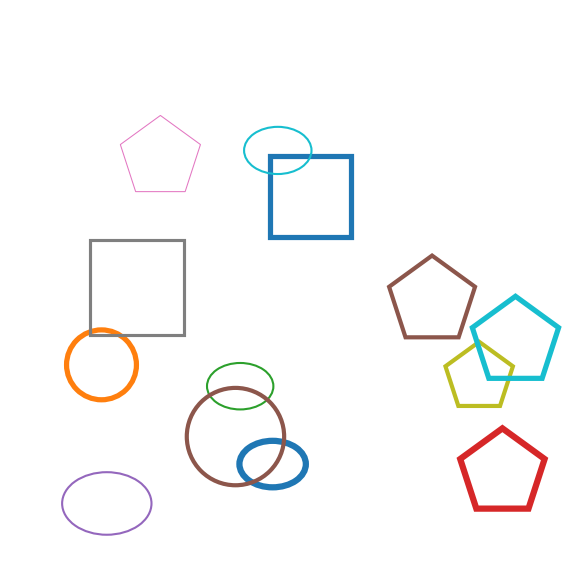[{"shape": "oval", "thickness": 3, "radius": 0.29, "center": [0.472, 0.196]}, {"shape": "square", "thickness": 2.5, "radius": 0.35, "center": [0.538, 0.66]}, {"shape": "circle", "thickness": 2.5, "radius": 0.3, "center": [0.176, 0.367]}, {"shape": "oval", "thickness": 1, "radius": 0.29, "center": [0.416, 0.33]}, {"shape": "pentagon", "thickness": 3, "radius": 0.38, "center": [0.87, 0.181]}, {"shape": "oval", "thickness": 1, "radius": 0.39, "center": [0.185, 0.127]}, {"shape": "pentagon", "thickness": 2, "radius": 0.39, "center": [0.748, 0.478]}, {"shape": "circle", "thickness": 2, "radius": 0.42, "center": [0.408, 0.243]}, {"shape": "pentagon", "thickness": 0.5, "radius": 0.36, "center": [0.278, 0.726]}, {"shape": "square", "thickness": 1.5, "radius": 0.41, "center": [0.237, 0.502]}, {"shape": "pentagon", "thickness": 2, "radius": 0.31, "center": [0.83, 0.346]}, {"shape": "oval", "thickness": 1, "radius": 0.29, "center": [0.481, 0.739]}, {"shape": "pentagon", "thickness": 2.5, "radius": 0.39, "center": [0.893, 0.408]}]